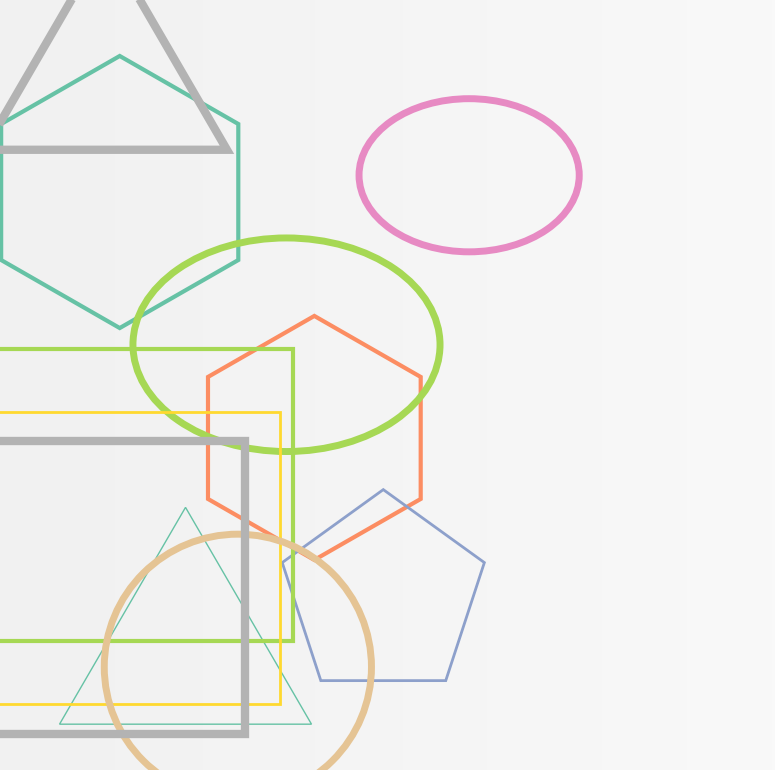[{"shape": "triangle", "thickness": 0.5, "radius": 0.94, "center": [0.239, 0.153]}, {"shape": "hexagon", "thickness": 1.5, "radius": 0.88, "center": [0.154, 0.751]}, {"shape": "hexagon", "thickness": 1.5, "radius": 0.79, "center": [0.406, 0.431]}, {"shape": "pentagon", "thickness": 1, "radius": 0.69, "center": [0.495, 0.227]}, {"shape": "oval", "thickness": 2.5, "radius": 0.71, "center": [0.605, 0.772]}, {"shape": "oval", "thickness": 2.5, "radius": 0.99, "center": [0.37, 0.552]}, {"shape": "square", "thickness": 1.5, "radius": 0.95, "center": [0.188, 0.357]}, {"shape": "square", "thickness": 1, "radius": 0.95, "center": [0.172, 0.275]}, {"shape": "circle", "thickness": 2.5, "radius": 0.86, "center": [0.307, 0.134]}, {"shape": "triangle", "thickness": 3, "radius": 0.9, "center": [0.136, 0.896]}, {"shape": "square", "thickness": 3, "radius": 0.95, "center": [0.125, 0.237]}]